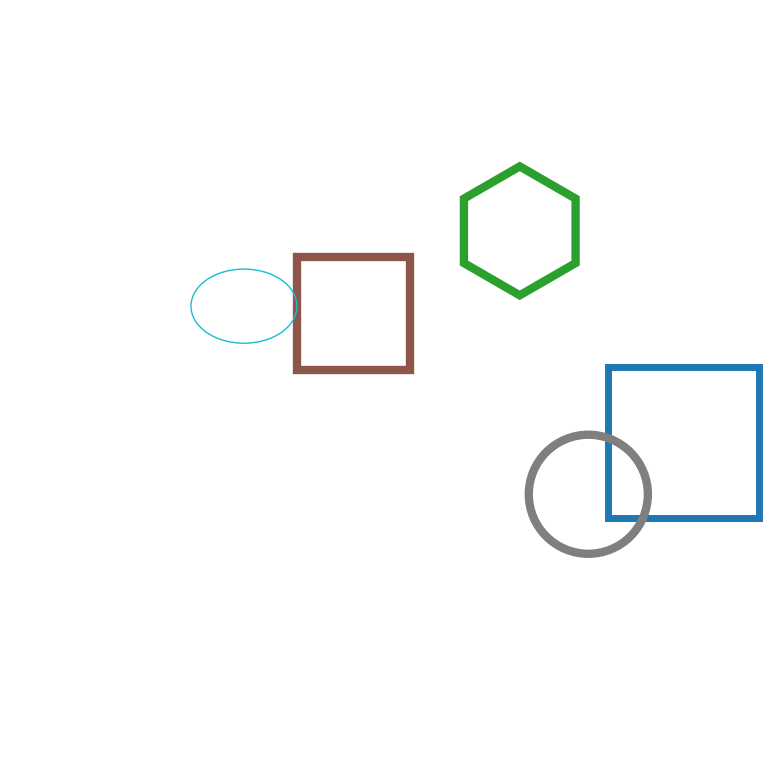[{"shape": "square", "thickness": 2.5, "radius": 0.49, "center": [0.888, 0.425]}, {"shape": "hexagon", "thickness": 3, "radius": 0.42, "center": [0.675, 0.7]}, {"shape": "square", "thickness": 3, "radius": 0.37, "center": [0.459, 0.593]}, {"shape": "circle", "thickness": 3, "radius": 0.39, "center": [0.764, 0.358]}, {"shape": "oval", "thickness": 0.5, "radius": 0.34, "center": [0.317, 0.602]}]